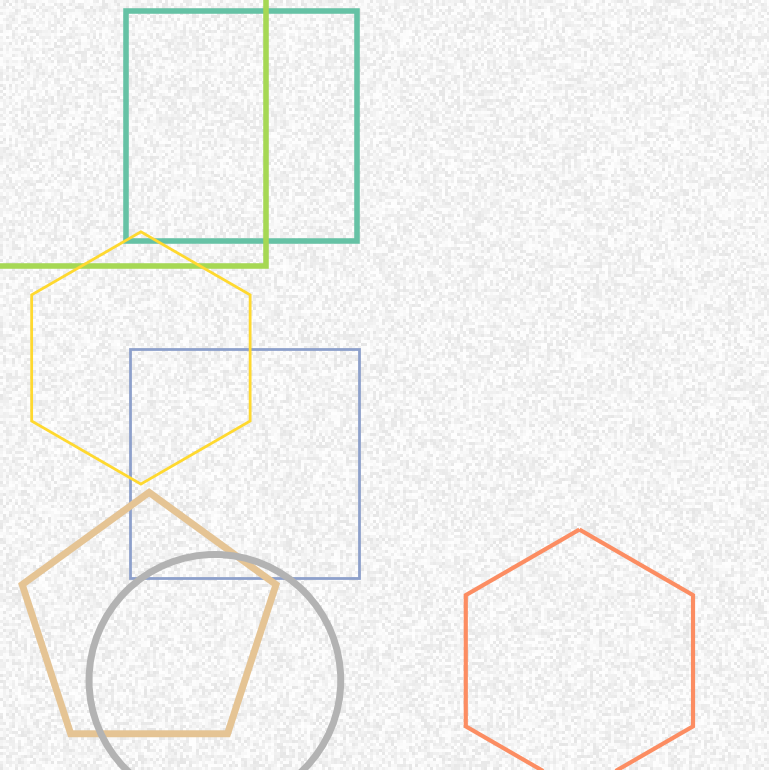[{"shape": "square", "thickness": 2, "radius": 0.75, "center": [0.313, 0.837]}, {"shape": "hexagon", "thickness": 1.5, "radius": 0.85, "center": [0.752, 0.142]}, {"shape": "square", "thickness": 1, "radius": 0.74, "center": [0.318, 0.398]}, {"shape": "square", "thickness": 2, "radius": 0.9, "center": [0.165, 0.834]}, {"shape": "hexagon", "thickness": 1, "radius": 0.82, "center": [0.183, 0.535]}, {"shape": "pentagon", "thickness": 2.5, "radius": 0.87, "center": [0.194, 0.187]}, {"shape": "circle", "thickness": 2.5, "radius": 0.82, "center": [0.279, 0.116]}]